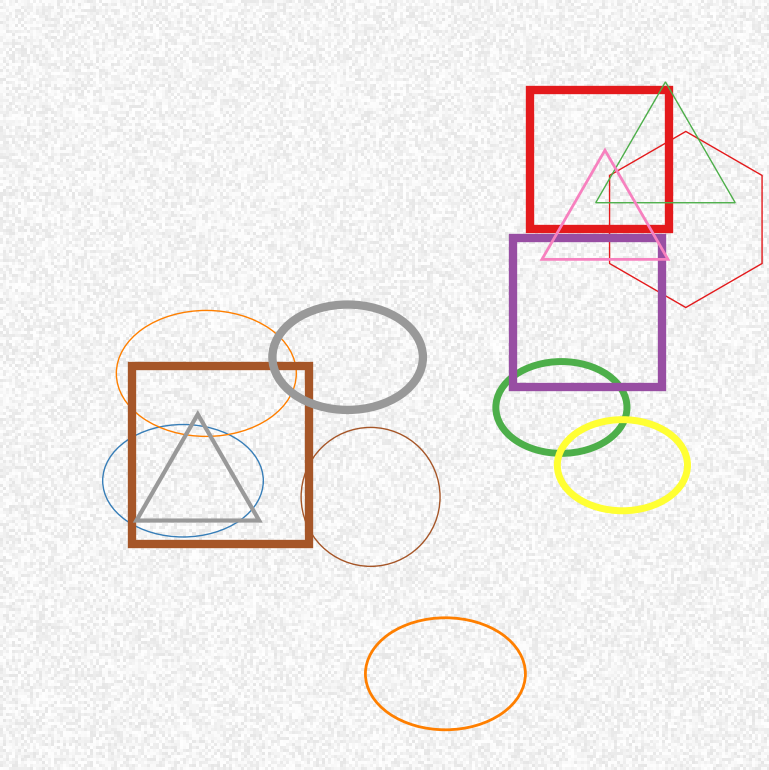[{"shape": "hexagon", "thickness": 0.5, "radius": 0.57, "center": [0.891, 0.715]}, {"shape": "square", "thickness": 3, "radius": 0.45, "center": [0.778, 0.793]}, {"shape": "oval", "thickness": 0.5, "radius": 0.52, "center": [0.238, 0.376]}, {"shape": "triangle", "thickness": 0.5, "radius": 0.52, "center": [0.864, 0.789]}, {"shape": "oval", "thickness": 2.5, "radius": 0.43, "center": [0.729, 0.471]}, {"shape": "square", "thickness": 3, "radius": 0.48, "center": [0.763, 0.594]}, {"shape": "oval", "thickness": 0.5, "radius": 0.58, "center": [0.268, 0.515]}, {"shape": "oval", "thickness": 1, "radius": 0.52, "center": [0.578, 0.125]}, {"shape": "oval", "thickness": 2.5, "radius": 0.42, "center": [0.808, 0.396]}, {"shape": "circle", "thickness": 0.5, "radius": 0.45, "center": [0.481, 0.355]}, {"shape": "square", "thickness": 3, "radius": 0.58, "center": [0.286, 0.409]}, {"shape": "triangle", "thickness": 1, "radius": 0.47, "center": [0.786, 0.71]}, {"shape": "triangle", "thickness": 1.5, "radius": 0.46, "center": [0.257, 0.37]}, {"shape": "oval", "thickness": 3, "radius": 0.49, "center": [0.451, 0.536]}]